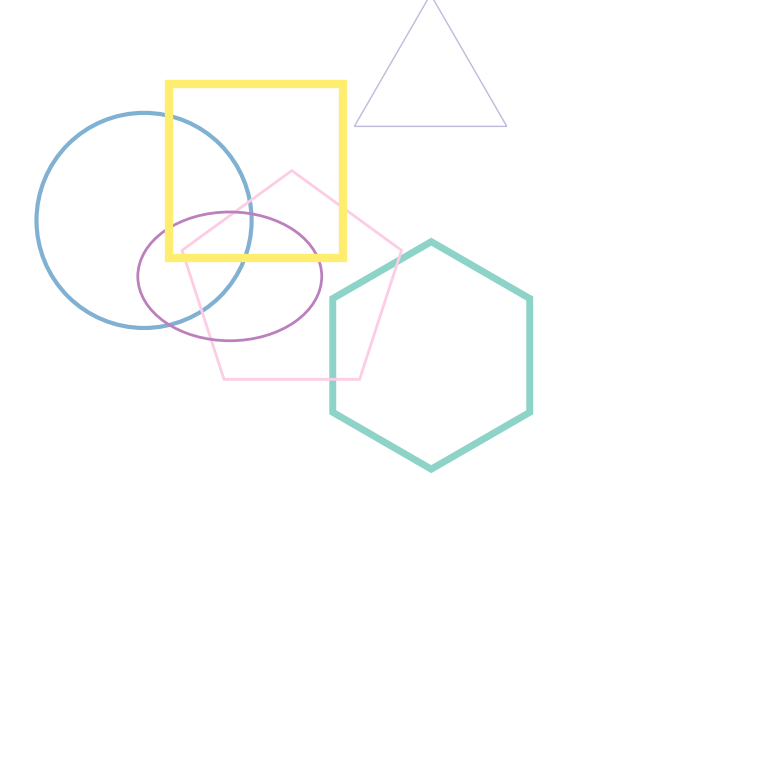[{"shape": "hexagon", "thickness": 2.5, "radius": 0.74, "center": [0.56, 0.538]}, {"shape": "triangle", "thickness": 0.5, "radius": 0.57, "center": [0.559, 0.893]}, {"shape": "circle", "thickness": 1.5, "radius": 0.7, "center": [0.187, 0.714]}, {"shape": "pentagon", "thickness": 1, "radius": 0.75, "center": [0.379, 0.629]}, {"shape": "oval", "thickness": 1, "radius": 0.6, "center": [0.298, 0.641]}, {"shape": "square", "thickness": 3, "radius": 0.56, "center": [0.332, 0.778]}]